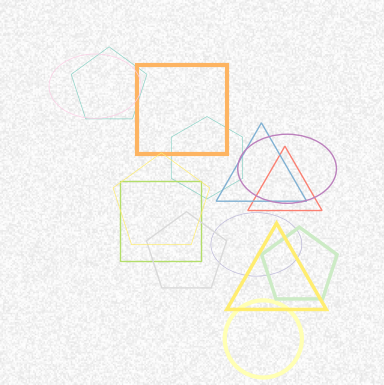[{"shape": "pentagon", "thickness": 0.5, "radius": 0.52, "center": [0.283, 0.775]}, {"shape": "hexagon", "thickness": 0.5, "radius": 0.54, "center": [0.538, 0.59]}, {"shape": "circle", "thickness": 3, "radius": 0.5, "center": [0.684, 0.12]}, {"shape": "oval", "thickness": 0.5, "radius": 0.59, "center": [0.666, 0.365]}, {"shape": "triangle", "thickness": 1, "radius": 0.56, "center": [0.74, 0.509]}, {"shape": "triangle", "thickness": 1, "radius": 0.68, "center": [0.679, 0.545]}, {"shape": "square", "thickness": 3, "radius": 0.58, "center": [0.472, 0.716]}, {"shape": "square", "thickness": 1, "radius": 0.52, "center": [0.417, 0.427]}, {"shape": "oval", "thickness": 0.5, "radius": 0.6, "center": [0.247, 0.776]}, {"shape": "pentagon", "thickness": 1, "radius": 0.55, "center": [0.484, 0.341]}, {"shape": "oval", "thickness": 1, "radius": 0.64, "center": [0.746, 0.562]}, {"shape": "pentagon", "thickness": 2.5, "radius": 0.52, "center": [0.778, 0.307]}, {"shape": "pentagon", "thickness": 0.5, "radius": 0.66, "center": [0.419, 0.471]}, {"shape": "triangle", "thickness": 2.5, "radius": 0.75, "center": [0.718, 0.271]}]